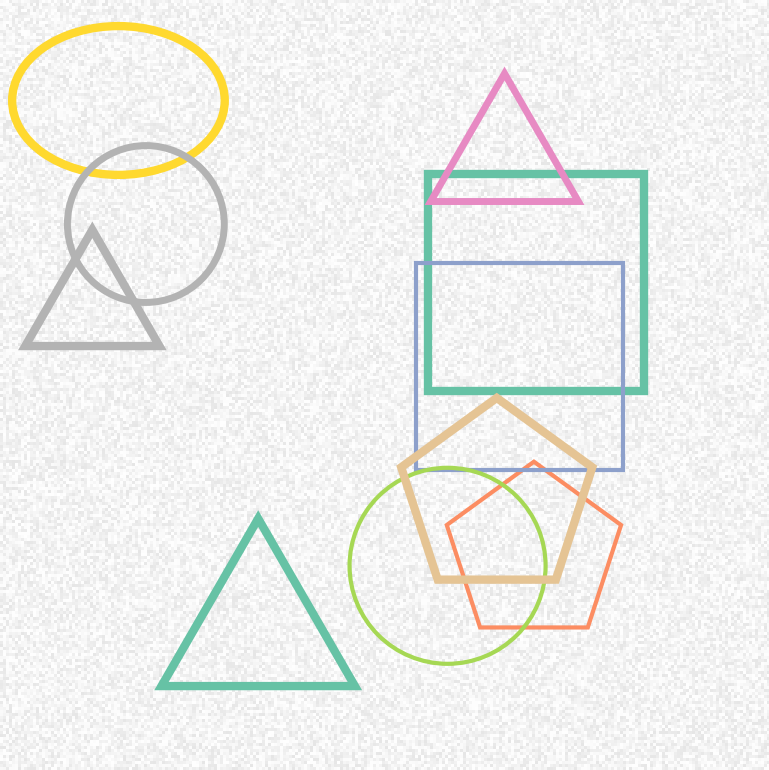[{"shape": "triangle", "thickness": 3, "radius": 0.73, "center": [0.335, 0.182]}, {"shape": "square", "thickness": 3, "radius": 0.7, "center": [0.696, 0.633]}, {"shape": "pentagon", "thickness": 1.5, "radius": 0.59, "center": [0.693, 0.281]}, {"shape": "square", "thickness": 1.5, "radius": 0.67, "center": [0.675, 0.524]}, {"shape": "triangle", "thickness": 2.5, "radius": 0.55, "center": [0.655, 0.794]}, {"shape": "circle", "thickness": 1.5, "radius": 0.64, "center": [0.581, 0.265]}, {"shape": "oval", "thickness": 3, "radius": 0.69, "center": [0.154, 0.87]}, {"shape": "pentagon", "thickness": 3, "radius": 0.65, "center": [0.645, 0.353]}, {"shape": "triangle", "thickness": 3, "radius": 0.5, "center": [0.12, 0.601]}, {"shape": "circle", "thickness": 2.5, "radius": 0.51, "center": [0.189, 0.709]}]